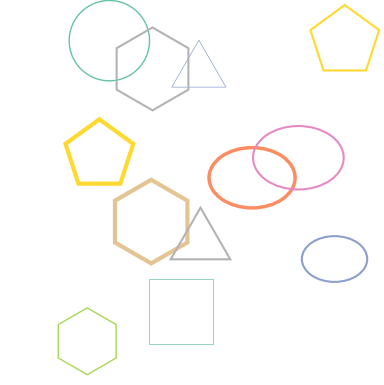[{"shape": "square", "thickness": 0.5, "radius": 0.42, "center": [0.47, 0.191]}, {"shape": "circle", "thickness": 1, "radius": 0.52, "center": [0.284, 0.894]}, {"shape": "oval", "thickness": 2.5, "radius": 0.56, "center": [0.655, 0.538]}, {"shape": "oval", "thickness": 1.5, "radius": 0.42, "center": [0.869, 0.327]}, {"shape": "triangle", "thickness": 0.5, "radius": 0.41, "center": [0.517, 0.814]}, {"shape": "oval", "thickness": 1.5, "radius": 0.59, "center": [0.775, 0.59]}, {"shape": "hexagon", "thickness": 1, "radius": 0.43, "center": [0.227, 0.114]}, {"shape": "pentagon", "thickness": 3, "radius": 0.46, "center": [0.258, 0.598]}, {"shape": "pentagon", "thickness": 1.5, "radius": 0.47, "center": [0.895, 0.893]}, {"shape": "hexagon", "thickness": 3, "radius": 0.54, "center": [0.393, 0.424]}, {"shape": "hexagon", "thickness": 1.5, "radius": 0.54, "center": [0.396, 0.821]}, {"shape": "triangle", "thickness": 1.5, "radius": 0.45, "center": [0.521, 0.371]}]